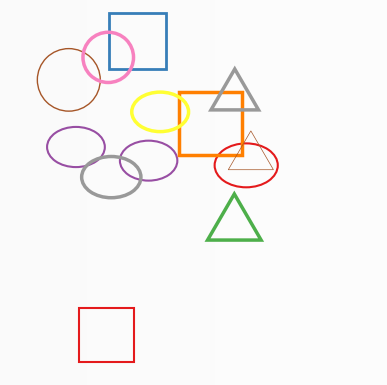[{"shape": "square", "thickness": 1.5, "radius": 0.35, "center": [0.274, 0.13]}, {"shape": "oval", "thickness": 1.5, "radius": 0.41, "center": [0.635, 0.571]}, {"shape": "square", "thickness": 2, "radius": 0.36, "center": [0.355, 0.894]}, {"shape": "triangle", "thickness": 2.5, "radius": 0.4, "center": [0.605, 0.416]}, {"shape": "oval", "thickness": 1.5, "radius": 0.37, "center": [0.196, 0.618]}, {"shape": "oval", "thickness": 1.5, "radius": 0.37, "center": [0.384, 0.583]}, {"shape": "square", "thickness": 2.5, "radius": 0.41, "center": [0.544, 0.678]}, {"shape": "oval", "thickness": 2.5, "radius": 0.37, "center": [0.413, 0.709]}, {"shape": "circle", "thickness": 1, "radius": 0.41, "center": [0.178, 0.793]}, {"shape": "triangle", "thickness": 0.5, "radius": 0.34, "center": [0.647, 0.593]}, {"shape": "circle", "thickness": 2.5, "radius": 0.33, "center": [0.279, 0.851]}, {"shape": "triangle", "thickness": 2.5, "radius": 0.35, "center": [0.606, 0.75]}, {"shape": "oval", "thickness": 2.5, "radius": 0.38, "center": [0.287, 0.54]}]